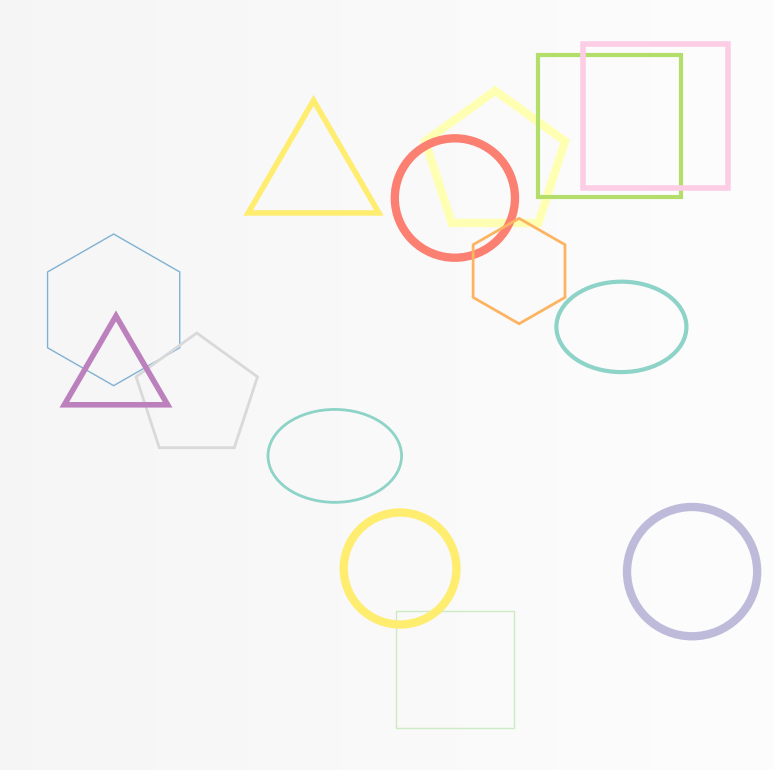[{"shape": "oval", "thickness": 1.5, "radius": 0.42, "center": [0.802, 0.575]}, {"shape": "oval", "thickness": 1, "radius": 0.43, "center": [0.432, 0.408]}, {"shape": "pentagon", "thickness": 3, "radius": 0.47, "center": [0.639, 0.787]}, {"shape": "circle", "thickness": 3, "radius": 0.42, "center": [0.893, 0.258]}, {"shape": "circle", "thickness": 3, "radius": 0.39, "center": [0.587, 0.743]}, {"shape": "hexagon", "thickness": 0.5, "radius": 0.49, "center": [0.147, 0.598]}, {"shape": "hexagon", "thickness": 1, "radius": 0.34, "center": [0.67, 0.648]}, {"shape": "square", "thickness": 1.5, "radius": 0.46, "center": [0.786, 0.836]}, {"shape": "square", "thickness": 2, "radius": 0.47, "center": [0.846, 0.85]}, {"shape": "pentagon", "thickness": 1, "radius": 0.41, "center": [0.254, 0.485]}, {"shape": "triangle", "thickness": 2, "radius": 0.38, "center": [0.15, 0.513]}, {"shape": "square", "thickness": 0.5, "radius": 0.38, "center": [0.587, 0.13]}, {"shape": "circle", "thickness": 3, "radius": 0.36, "center": [0.516, 0.262]}, {"shape": "triangle", "thickness": 2, "radius": 0.49, "center": [0.405, 0.772]}]